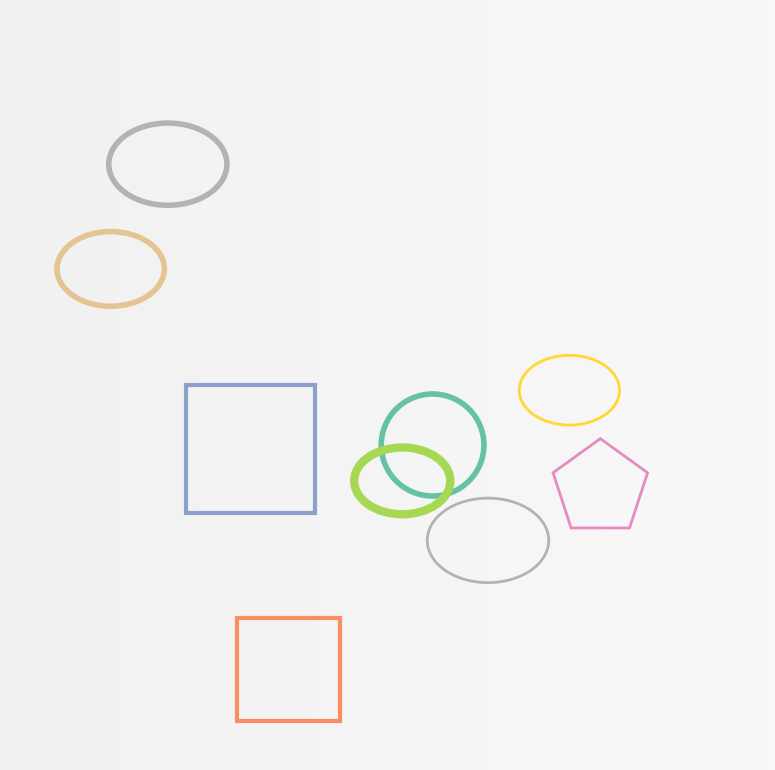[{"shape": "circle", "thickness": 2, "radius": 0.33, "center": [0.558, 0.422]}, {"shape": "square", "thickness": 1.5, "radius": 0.33, "center": [0.372, 0.13]}, {"shape": "square", "thickness": 1.5, "radius": 0.42, "center": [0.323, 0.417]}, {"shape": "pentagon", "thickness": 1, "radius": 0.32, "center": [0.775, 0.366]}, {"shape": "oval", "thickness": 3, "radius": 0.31, "center": [0.519, 0.376]}, {"shape": "oval", "thickness": 1, "radius": 0.32, "center": [0.735, 0.493]}, {"shape": "oval", "thickness": 2, "radius": 0.35, "center": [0.143, 0.651]}, {"shape": "oval", "thickness": 1, "radius": 0.39, "center": [0.63, 0.298]}, {"shape": "oval", "thickness": 2, "radius": 0.38, "center": [0.217, 0.787]}]